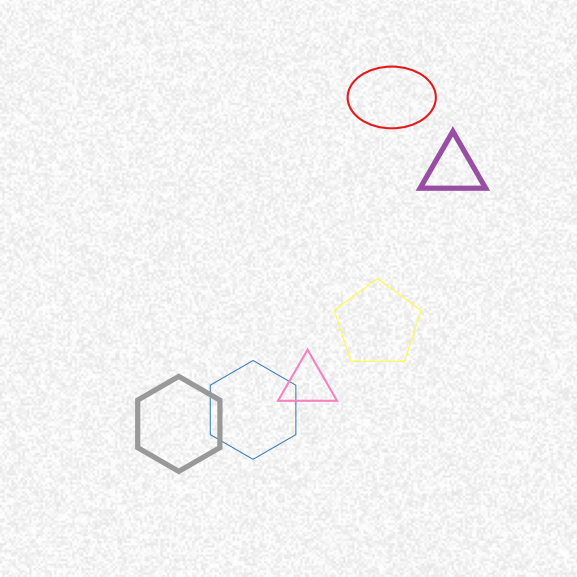[{"shape": "oval", "thickness": 1, "radius": 0.38, "center": [0.678, 0.83]}, {"shape": "hexagon", "thickness": 0.5, "radius": 0.43, "center": [0.438, 0.289]}, {"shape": "triangle", "thickness": 2.5, "radius": 0.33, "center": [0.784, 0.706]}, {"shape": "pentagon", "thickness": 0.5, "radius": 0.4, "center": [0.654, 0.437]}, {"shape": "triangle", "thickness": 1, "radius": 0.29, "center": [0.533, 0.335]}, {"shape": "hexagon", "thickness": 2.5, "radius": 0.41, "center": [0.31, 0.265]}]